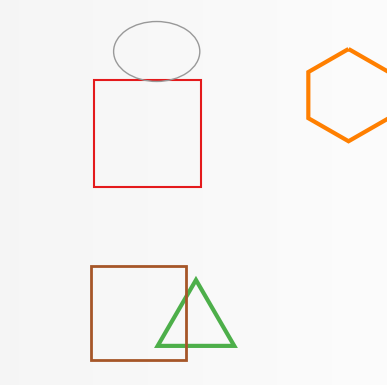[{"shape": "square", "thickness": 1.5, "radius": 0.69, "center": [0.381, 0.653]}, {"shape": "triangle", "thickness": 3, "radius": 0.57, "center": [0.506, 0.159]}, {"shape": "hexagon", "thickness": 3, "radius": 0.6, "center": [0.899, 0.753]}, {"shape": "square", "thickness": 2, "radius": 0.61, "center": [0.356, 0.187]}, {"shape": "oval", "thickness": 1, "radius": 0.56, "center": [0.404, 0.866]}]